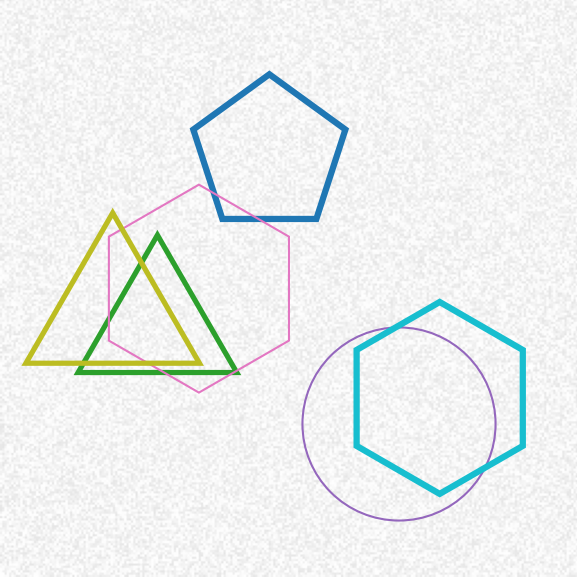[{"shape": "pentagon", "thickness": 3, "radius": 0.69, "center": [0.466, 0.732]}, {"shape": "triangle", "thickness": 2.5, "radius": 0.79, "center": [0.273, 0.433]}, {"shape": "circle", "thickness": 1, "radius": 0.84, "center": [0.691, 0.265]}, {"shape": "hexagon", "thickness": 1, "radius": 0.9, "center": [0.344, 0.499]}, {"shape": "triangle", "thickness": 2.5, "radius": 0.87, "center": [0.195, 0.457]}, {"shape": "hexagon", "thickness": 3, "radius": 0.83, "center": [0.761, 0.31]}]